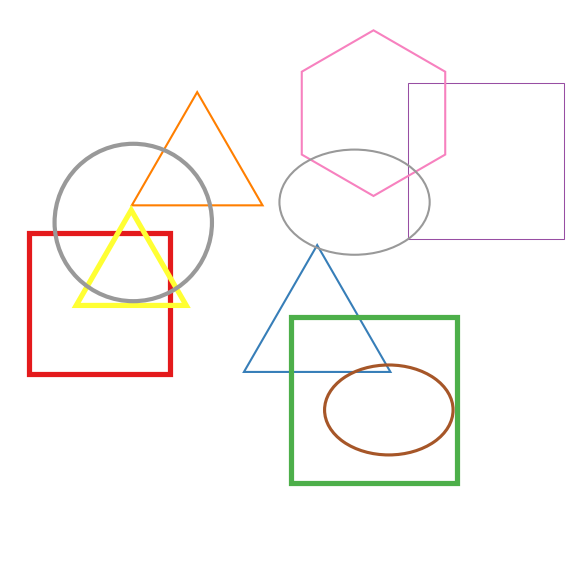[{"shape": "square", "thickness": 2.5, "radius": 0.61, "center": [0.171, 0.474]}, {"shape": "triangle", "thickness": 1, "radius": 0.73, "center": [0.549, 0.428]}, {"shape": "square", "thickness": 2.5, "radius": 0.72, "center": [0.648, 0.306]}, {"shape": "square", "thickness": 0.5, "radius": 0.68, "center": [0.841, 0.72]}, {"shape": "triangle", "thickness": 1, "radius": 0.65, "center": [0.341, 0.709]}, {"shape": "triangle", "thickness": 2.5, "radius": 0.55, "center": [0.227, 0.525]}, {"shape": "oval", "thickness": 1.5, "radius": 0.56, "center": [0.673, 0.289]}, {"shape": "hexagon", "thickness": 1, "radius": 0.72, "center": [0.647, 0.803]}, {"shape": "oval", "thickness": 1, "radius": 0.65, "center": [0.614, 0.649]}, {"shape": "circle", "thickness": 2, "radius": 0.68, "center": [0.231, 0.614]}]